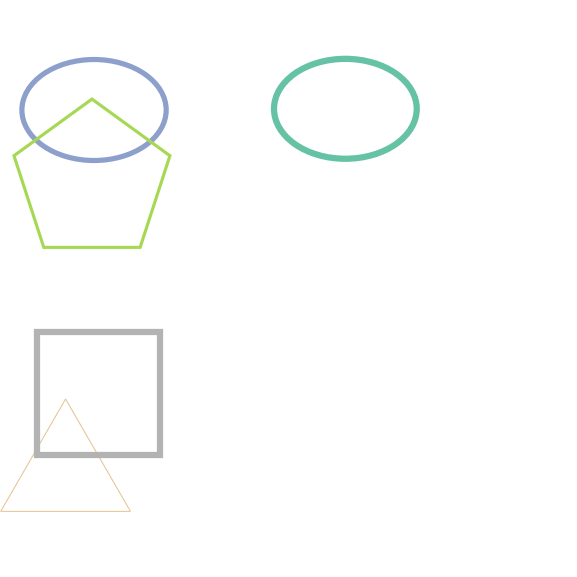[{"shape": "oval", "thickness": 3, "radius": 0.62, "center": [0.598, 0.811]}, {"shape": "oval", "thickness": 2.5, "radius": 0.62, "center": [0.163, 0.809]}, {"shape": "pentagon", "thickness": 1.5, "radius": 0.71, "center": [0.159, 0.686]}, {"shape": "triangle", "thickness": 0.5, "radius": 0.65, "center": [0.114, 0.179]}, {"shape": "square", "thickness": 3, "radius": 0.53, "center": [0.171, 0.317]}]